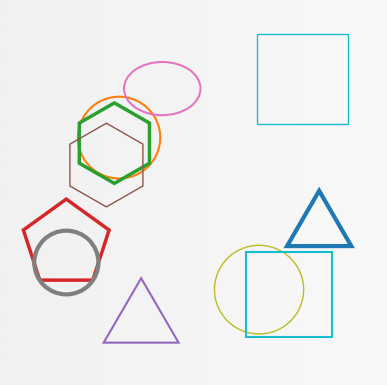[{"shape": "triangle", "thickness": 3, "radius": 0.48, "center": [0.824, 0.409]}, {"shape": "circle", "thickness": 1.5, "radius": 0.53, "center": [0.307, 0.643]}, {"shape": "hexagon", "thickness": 2.5, "radius": 0.52, "center": [0.295, 0.628]}, {"shape": "pentagon", "thickness": 2.5, "radius": 0.58, "center": [0.171, 0.367]}, {"shape": "triangle", "thickness": 1.5, "radius": 0.56, "center": [0.364, 0.166]}, {"shape": "hexagon", "thickness": 1, "radius": 0.54, "center": [0.275, 0.571]}, {"shape": "oval", "thickness": 1.5, "radius": 0.49, "center": [0.419, 0.77]}, {"shape": "circle", "thickness": 3, "radius": 0.41, "center": [0.171, 0.318]}, {"shape": "circle", "thickness": 1, "radius": 0.58, "center": [0.669, 0.248]}, {"shape": "square", "thickness": 1.5, "radius": 0.55, "center": [0.746, 0.236]}, {"shape": "square", "thickness": 1, "radius": 0.59, "center": [0.78, 0.795]}]